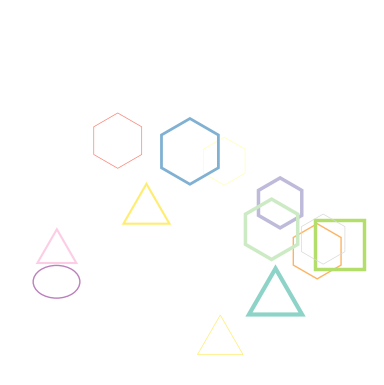[{"shape": "triangle", "thickness": 3, "radius": 0.4, "center": [0.716, 0.223]}, {"shape": "hexagon", "thickness": 0.5, "radius": 0.31, "center": [0.583, 0.581]}, {"shape": "hexagon", "thickness": 2.5, "radius": 0.32, "center": [0.728, 0.473]}, {"shape": "hexagon", "thickness": 0.5, "radius": 0.36, "center": [0.306, 0.635]}, {"shape": "hexagon", "thickness": 2, "radius": 0.43, "center": [0.493, 0.607]}, {"shape": "hexagon", "thickness": 1, "radius": 0.36, "center": [0.824, 0.347]}, {"shape": "square", "thickness": 2.5, "radius": 0.32, "center": [0.883, 0.365]}, {"shape": "triangle", "thickness": 1.5, "radius": 0.29, "center": [0.148, 0.346]}, {"shape": "hexagon", "thickness": 0.5, "radius": 0.33, "center": [0.839, 0.379]}, {"shape": "oval", "thickness": 1, "radius": 0.3, "center": [0.147, 0.268]}, {"shape": "hexagon", "thickness": 2.5, "radius": 0.39, "center": [0.705, 0.404]}, {"shape": "triangle", "thickness": 0.5, "radius": 0.34, "center": [0.572, 0.113]}, {"shape": "triangle", "thickness": 1.5, "radius": 0.34, "center": [0.38, 0.453]}]